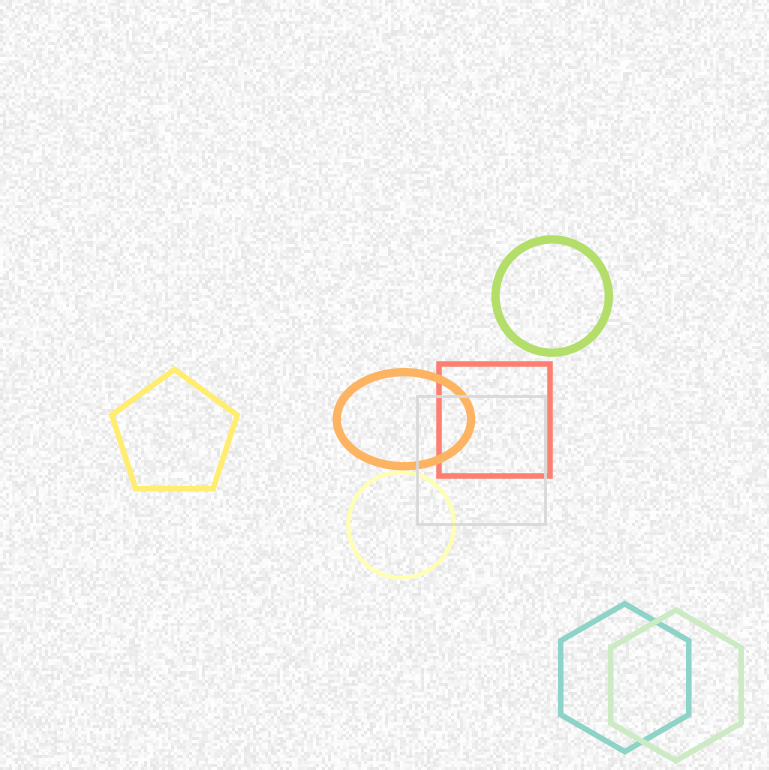[{"shape": "hexagon", "thickness": 2, "radius": 0.48, "center": [0.811, 0.12]}, {"shape": "circle", "thickness": 1.5, "radius": 0.34, "center": [0.521, 0.318]}, {"shape": "square", "thickness": 2, "radius": 0.36, "center": [0.642, 0.455]}, {"shape": "oval", "thickness": 3, "radius": 0.44, "center": [0.525, 0.456]}, {"shape": "circle", "thickness": 3, "radius": 0.37, "center": [0.717, 0.615]}, {"shape": "square", "thickness": 1, "radius": 0.42, "center": [0.625, 0.402]}, {"shape": "hexagon", "thickness": 2, "radius": 0.49, "center": [0.878, 0.11]}, {"shape": "pentagon", "thickness": 2, "radius": 0.43, "center": [0.227, 0.435]}]